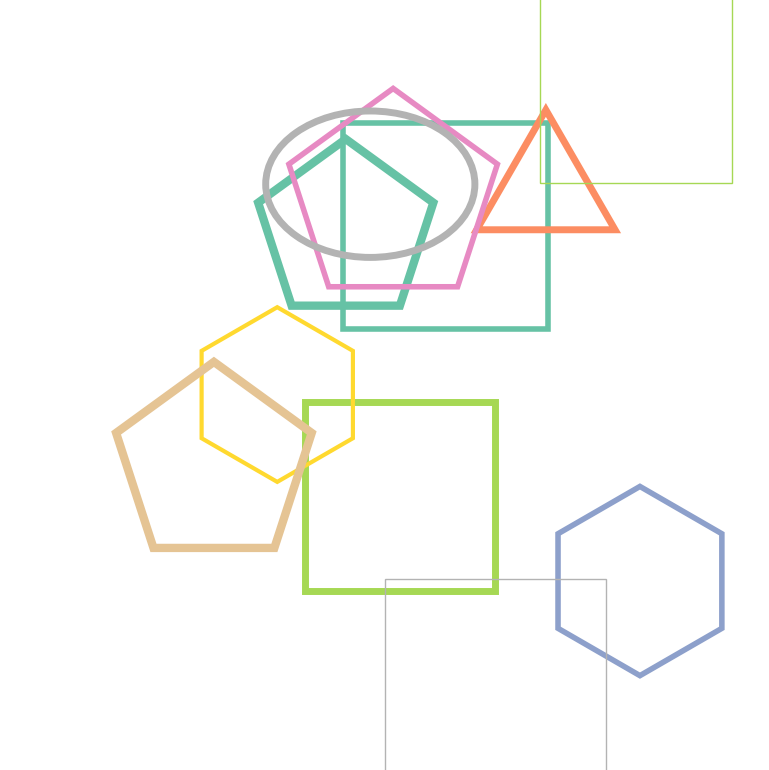[{"shape": "square", "thickness": 2, "radius": 0.67, "center": [0.579, 0.706]}, {"shape": "pentagon", "thickness": 3, "radius": 0.6, "center": [0.449, 0.7]}, {"shape": "triangle", "thickness": 2.5, "radius": 0.52, "center": [0.709, 0.753]}, {"shape": "hexagon", "thickness": 2, "radius": 0.61, "center": [0.831, 0.245]}, {"shape": "pentagon", "thickness": 2, "radius": 0.71, "center": [0.511, 0.743]}, {"shape": "square", "thickness": 2.5, "radius": 0.61, "center": [0.519, 0.355]}, {"shape": "square", "thickness": 0.5, "radius": 0.62, "center": [0.826, 0.887]}, {"shape": "hexagon", "thickness": 1.5, "radius": 0.57, "center": [0.36, 0.488]}, {"shape": "pentagon", "thickness": 3, "radius": 0.67, "center": [0.278, 0.396]}, {"shape": "square", "thickness": 0.5, "radius": 0.72, "center": [0.644, 0.105]}, {"shape": "oval", "thickness": 2.5, "radius": 0.68, "center": [0.481, 0.761]}]